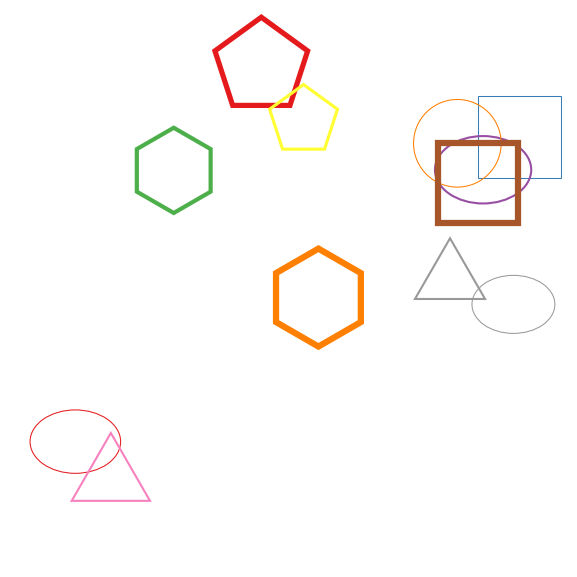[{"shape": "oval", "thickness": 0.5, "radius": 0.39, "center": [0.13, 0.234]}, {"shape": "pentagon", "thickness": 2.5, "radius": 0.42, "center": [0.452, 0.885]}, {"shape": "square", "thickness": 0.5, "radius": 0.36, "center": [0.899, 0.762]}, {"shape": "hexagon", "thickness": 2, "radius": 0.37, "center": [0.301, 0.704]}, {"shape": "oval", "thickness": 1, "radius": 0.42, "center": [0.837, 0.705]}, {"shape": "circle", "thickness": 0.5, "radius": 0.38, "center": [0.792, 0.751]}, {"shape": "hexagon", "thickness": 3, "radius": 0.42, "center": [0.551, 0.484]}, {"shape": "pentagon", "thickness": 1.5, "radius": 0.31, "center": [0.526, 0.791]}, {"shape": "square", "thickness": 3, "radius": 0.35, "center": [0.828, 0.683]}, {"shape": "triangle", "thickness": 1, "radius": 0.39, "center": [0.192, 0.171]}, {"shape": "triangle", "thickness": 1, "radius": 0.35, "center": [0.779, 0.516]}, {"shape": "oval", "thickness": 0.5, "radius": 0.36, "center": [0.889, 0.472]}]